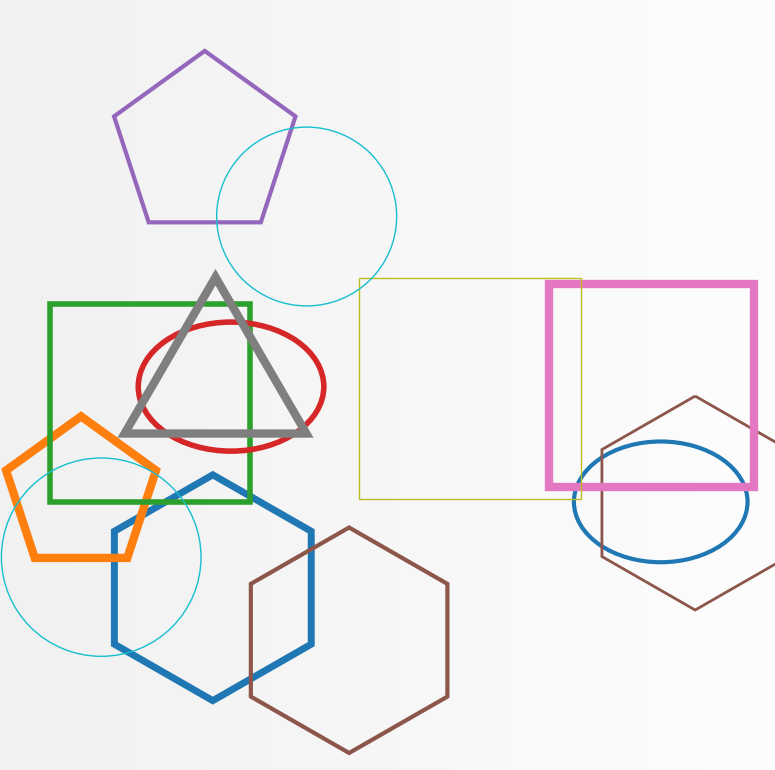[{"shape": "oval", "thickness": 1.5, "radius": 0.56, "center": [0.853, 0.348]}, {"shape": "hexagon", "thickness": 2.5, "radius": 0.73, "center": [0.275, 0.237]}, {"shape": "pentagon", "thickness": 3, "radius": 0.51, "center": [0.105, 0.358]}, {"shape": "square", "thickness": 2, "radius": 0.65, "center": [0.194, 0.477]}, {"shape": "oval", "thickness": 2, "radius": 0.6, "center": [0.298, 0.498]}, {"shape": "pentagon", "thickness": 1.5, "radius": 0.62, "center": [0.264, 0.811]}, {"shape": "hexagon", "thickness": 1, "radius": 0.69, "center": [0.897, 0.347]}, {"shape": "hexagon", "thickness": 1.5, "radius": 0.73, "center": [0.45, 0.169]}, {"shape": "square", "thickness": 3, "radius": 0.66, "center": [0.84, 0.5]}, {"shape": "triangle", "thickness": 3, "radius": 0.68, "center": [0.278, 0.505]}, {"shape": "square", "thickness": 0.5, "radius": 0.72, "center": [0.606, 0.495]}, {"shape": "circle", "thickness": 0.5, "radius": 0.64, "center": [0.131, 0.276]}, {"shape": "circle", "thickness": 0.5, "radius": 0.58, "center": [0.396, 0.719]}]